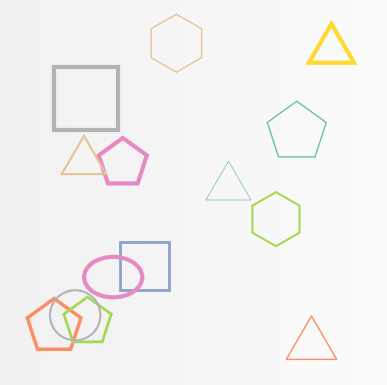[{"shape": "pentagon", "thickness": 1, "radius": 0.4, "center": [0.766, 0.657]}, {"shape": "triangle", "thickness": 0.5, "radius": 0.34, "center": [0.59, 0.514]}, {"shape": "pentagon", "thickness": 2.5, "radius": 0.36, "center": [0.14, 0.152]}, {"shape": "triangle", "thickness": 1, "radius": 0.38, "center": [0.804, 0.104]}, {"shape": "square", "thickness": 2, "radius": 0.31, "center": [0.373, 0.309]}, {"shape": "oval", "thickness": 3, "radius": 0.38, "center": [0.292, 0.28]}, {"shape": "pentagon", "thickness": 3, "radius": 0.33, "center": [0.317, 0.576]}, {"shape": "pentagon", "thickness": 2, "radius": 0.32, "center": [0.226, 0.164]}, {"shape": "hexagon", "thickness": 1.5, "radius": 0.35, "center": [0.712, 0.431]}, {"shape": "triangle", "thickness": 3, "radius": 0.34, "center": [0.855, 0.871]}, {"shape": "hexagon", "thickness": 1, "radius": 0.38, "center": [0.455, 0.888]}, {"shape": "triangle", "thickness": 1.5, "radius": 0.33, "center": [0.217, 0.581]}, {"shape": "circle", "thickness": 1.5, "radius": 0.33, "center": [0.194, 0.181]}, {"shape": "square", "thickness": 3, "radius": 0.41, "center": [0.222, 0.745]}]